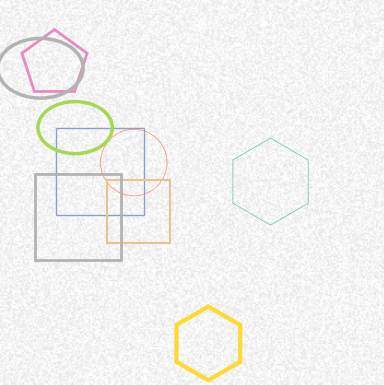[{"shape": "hexagon", "thickness": 0.5, "radius": 0.56, "center": [0.703, 0.528]}, {"shape": "circle", "thickness": 0.5, "radius": 0.43, "center": [0.348, 0.578]}, {"shape": "square", "thickness": 1, "radius": 0.57, "center": [0.259, 0.554]}, {"shape": "pentagon", "thickness": 2, "radius": 0.44, "center": [0.142, 0.834]}, {"shape": "oval", "thickness": 2.5, "radius": 0.48, "center": [0.195, 0.669]}, {"shape": "hexagon", "thickness": 3, "radius": 0.48, "center": [0.541, 0.108]}, {"shape": "square", "thickness": 1.5, "radius": 0.41, "center": [0.361, 0.45]}, {"shape": "square", "thickness": 2, "radius": 0.56, "center": [0.203, 0.436]}, {"shape": "oval", "thickness": 2.5, "radius": 0.55, "center": [0.105, 0.823]}]